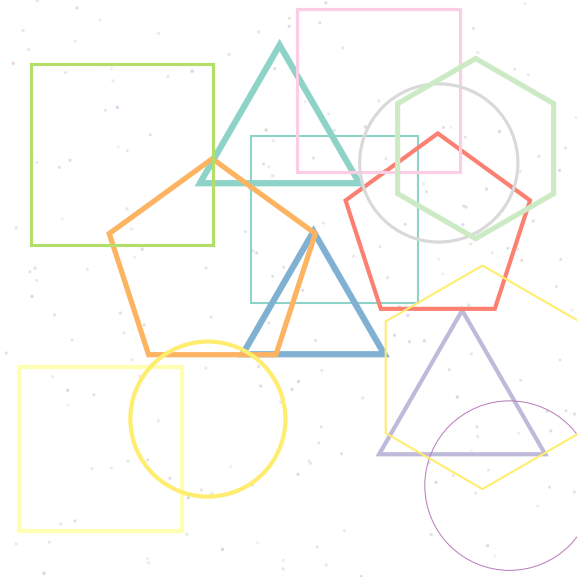[{"shape": "triangle", "thickness": 3, "radius": 0.8, "center": [0.484, 0.762]}, {"shape": "square", "thickness": 1, "radius": 0.72, "center": [0.579, 0.618]}, {"shape": "square", "thickness": 2, "radius": 0.71, "center": [0.173, 0.222]}, {"shape": "triangle", "thickness": 2, "radius": 0.83, "center": [0.8, 0.296]}, {"shape": "pentagon", "thickness": 2, "radius": 0.84, "center": [0.758, 0.6]}, {"shape": "triangle", "thickness": 3, "radius": 0.71, "center": [0.543, 0.457]}, {"shape": "pentagon", "thickness": 2.5, "radius": 0.94, "center": [0.368, 0.537]}, {"shape": "square", "thickness": 1.5, "radius": 0.79, "center": [0.211, 0.732]}, {"shape": "square", "thickness": 1.5, "radius": 0.7, "center": [0.656, 0.842]}, {"shape": "circle", "thickness": 1.5, "radius": 0.68, "center": [0.76, 0.717]}, {"shape": "circle", "thickness": 0.5, "radius": 0.73, "center": [0.882, 0.158]}, {"shape": "hexagon", "thickness": 2.5, "radius": 0.78, "center": [0.824, 0.742]}, {"shape": "circle", "thickness": 2, "radius": 0.67, "center": [0.36, 0.273]}, {"shape": "hexagon", "thickness": 1, "radius": 0.97, "center": [0.835, 0.346]}]